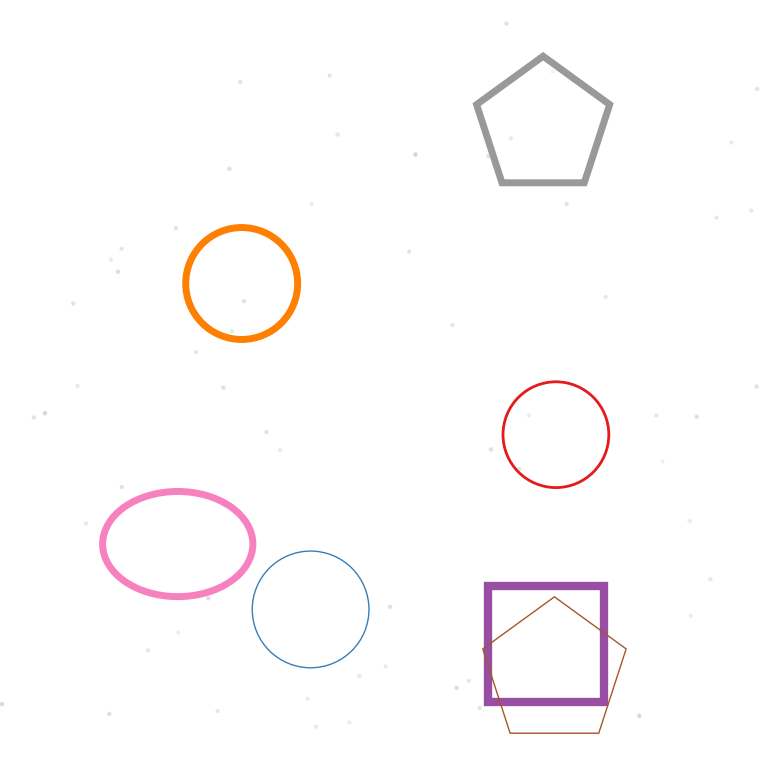[{"shape": "circle", "thickness": 1, "radius": 0.34, "center": [0.722, 0.435]}, {"shape": "circle", "thickness": 0.5, "radius": 0.38, "center": [0.403, 0.209]}, {"shape": "square", "thickness": 3, "radius": 0.37, "center": [0.709, 0.163]}, {"shape": "circle", "thickness": 2.5, "radius": 0.36, "center": [0.314, 0.632]}, {"shape": "pentagon", "thickness": 0.5, "radius": 0.49, "center": [0.72, 0.127]}, {"shape": "oval", "thickness": 2.5, "radius": 0.49, "center": [0.231, 0.293]}, {"shape": "pentagon", "thickness": 2.5, "radius": 0.45, "center": [0.705, 0.836]}]